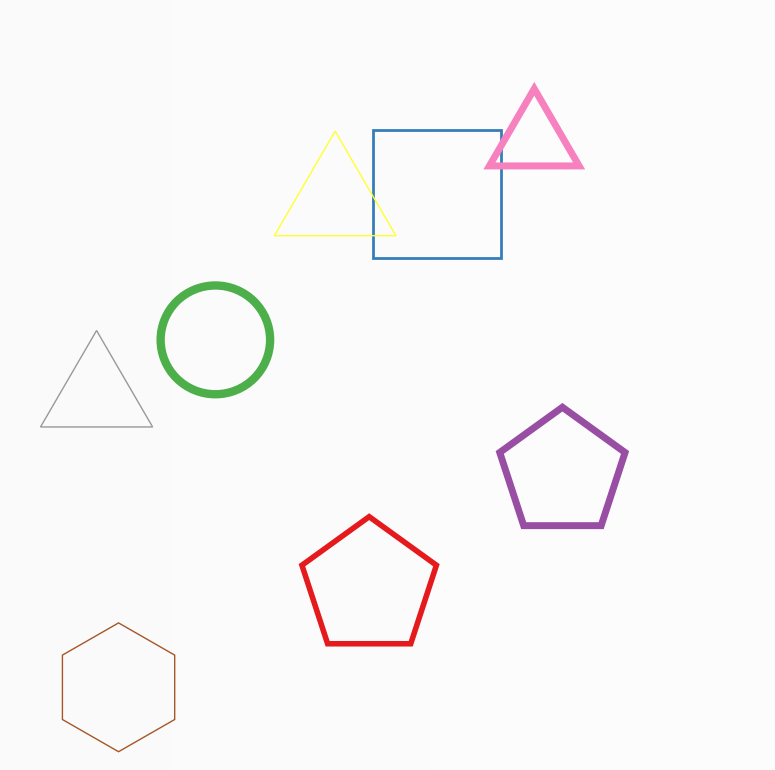[{"shape": "pentagon", "thickness": 2, "radius": 0.46, "center": [0.476, 0.238]}, {"shape": "square", "thickness": 1, "radius": 0.41, "center": [0.564, 0.748]}, {"shape": "circle", "thickness": 3, "radius": 0.35, "center": [0.278, 0.559]}, {"shape": "pentagon", "thickness": 2.5, "radius": 0.43, "center": [0.726, 0.386]}, {"shape": "triangle", "thickness": 0.5, "radius": 0.45, "center": [0.432, 0.739]}, {"shape": "hexagon", "thickness": 0.5, "radius": 0.42, "center": [0.153, 0.107]}, {"shape": "triangle", "thickness": 2.5, "radius": 0.33, "center": [0.689, 0.818]}, {"shape": "triangle", "thickness": 0.5, "radius": 0.42, "center": [0.125, 0.487]}]